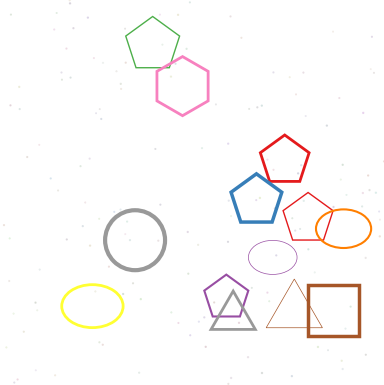[{"shape": "pentagon", "thickness": 2, "radius": 0.33, "center": [0.74, 0.583]}, {"shape": "pentagon", "thickness": 1, "radius": 0.34, "center": [0.8, 0.432]}, {"shape": "pentagon", "thickness": 2.5, "radius": 0.35, "center": [0.666, 0.479]}, {"shape": "pentagon", "thickness": 1, "radius": 0.37, "center": [0.397, 0.884]}, {"shape": "oval", "thickness": 0.5, "radius": 0.32, "center": [0.708, 0.331]}, {"shape": "pentagon", "thickness": 1.5, "radius": 0.3, "center": [0.588, 0.227]}, {"shape": "oval", "thickness": 1.5, "radius": 0.36, "center": [0.892, 0.406]}, {"shape": "oval", "thickness": 2, "radius": 0.4, "center": [0.24, 0.205]}, {"shape": "triangle", "thickness": 0.5, "radius": 0.42, "center": [0.764, 0.191]}, {"shape": "square", "thickness": 2.5, "radius": 0.33, "center": [0.867, 0.194]}, {"shape": "hexagon", "thickness": 2, "radius": 0.38, "center": [0.474, 0.776]}, {"shape": "triangle", "thickness": 2, "radius": 0.33, "center": [0.606, 0.178]}, {"shape": "circle", "thickness": 3, "radius": 0.39, "center": [0.351, 0.376]}]